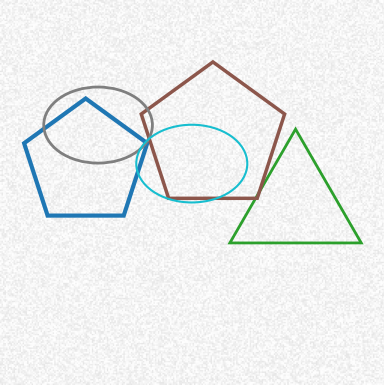[{"shape": "pentagon", "thickness": 3, "radius": 0.84, "center": [0.223, 0.576]}, {"shape": "triangle", "thickness": 2, "radius": 0.99, "center": [0.768, 0.468]}, {"shape": "pentagon", "thickness": 2.5, "radius": 0.98, "center": [0.553, 0.643]}, {"shape": "oval", "thickness": 2, "radius": 0.71, "center": [0.255, 0.675]}, {"shape": "oval", "thickness": 1.5, "radius": 0.72, "center": [0.498, 0.575]}]